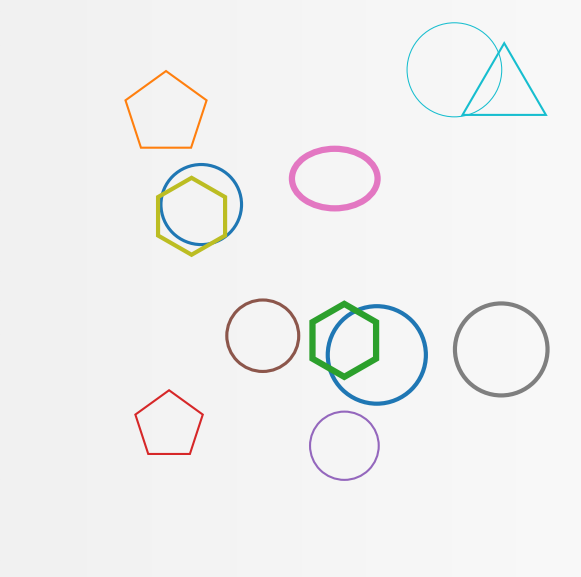[{"shape": "circle", "thickness": 2, "radius": 0.42, "center": [0.648, 0.385]}, {"shape": "circle", "thickness": 1.5, "radius": 0.35, "center": [0.346, 0.645]}, {"shape": "pentagon", "thickness": 1, "radius": 0.37, "center": [0.286, 0.803]}, {"shape": "hexagon", "thickness": 3, "radius": 0.32, "center": [0.592, 0.41]}, {"shape": "pentagon", "thickness": 1, "radius": 0.3, "center": [0.291, 0.262]}, {"shape": "circle", "thickness": 1, "radius": 0.3, "center": [0.592, 0.227]}, {"shape": "circle", "thickness": 1.5, "radius": 0.31, "center": [0.452, 0.418]}, {"shape": "oval", "thickness": 3, "radius": 0.37, "center": [0.576, 0.69]}, {"shape": "circle", "thickness": 2, "radius": 0.4, "center": [0.862, 0.394]}, {"shape": "hexagon", "thickness": 2, "radius": 0.33, "center": [0.33, 0.625]}, {"shape": "circle", "thickness": 0.5, "radius": 0.41, "center": [0.782, 0.878]}, {"shape": "triangle", "thickness": 1, "radius": 0.41, "center": [0.867, 0.842]}]